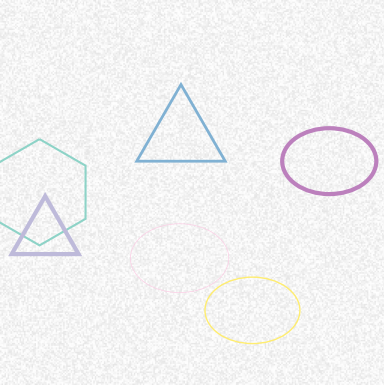[{"shape": "hexagon", "thickness": 1.5, "radius": 0.69, "center": [0.103, 0.501]}, {"shape": "triangle", "thickness": 3, "radius": 0.5, "center": [0.117, 0.39]}, {"shape": "triangle", "thickness": 2, "radius": 0.66, "center": [0.47, 0.648]}, {"shape": "oval", "thickness": 0.5, "radius": 0.64, "center": [0.467, 0.329]}, {"shape": "oval", "thickness": 3, "radius": 0.61, "center": [0.855, 0.581]}, {"shape": "oval", "thickness": 1, "radius": 0.62, "center": [0.656, 0.194]}]